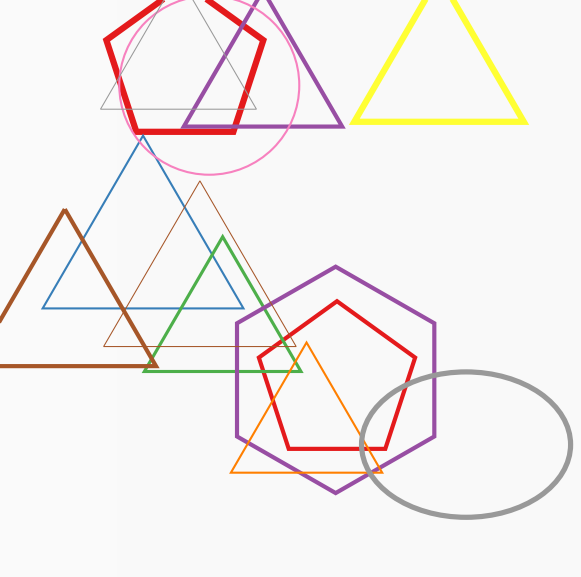[{"shape": "pentagon", "thickness": 3, "radius": 0.71, "center": [0.318, 0.886]}, {"shape": "pentagon", "thickness": 2, "radius": 0.71, "center": [0.58, 0.336]}, {"shape": "triangle", "thickness": 1, "radius": 1.0, "center": [0.246, 0.565]}, {"shape": "triangle", "thickness": 1.5, "radius": 0.78, "center": [0.383, 0.434]}, {"shape": "triangle", "thickness": 2, "radius": 0.79, "center": [0.452, 0.859]}, {"shape": "hexagon", "thickness": 2, "radius": 0.98, "center": [0.577, 0.341]}, {"shape": "triangle", "thickness": 1, "radius": 0.75, "center": [0.527, 0.256]}, {"shape": "triangle", "thickness": 3, "radius": 0.84, "center": [0.755, 0.872]}, {"shape": "triangle", "thickness": 2, "radius": 0.91, "center": [0.111, 0.456]}, {"shape": "triangle", "thickness": 0.5, "radius": 0.96, "center": [0.344, 0.495]}, {"shape": "circle", "thickness": 1, "radius": 0.77, "center": [0.36, 0.851]}, {"shape": "triangle", "thickness": 0.5, "radius": 0.77, "center": [0.307, 0.887]}, {"shape": "oval", "thickness": 2.5, "radius": 0.9, "center": [0.802, 0.229]}]